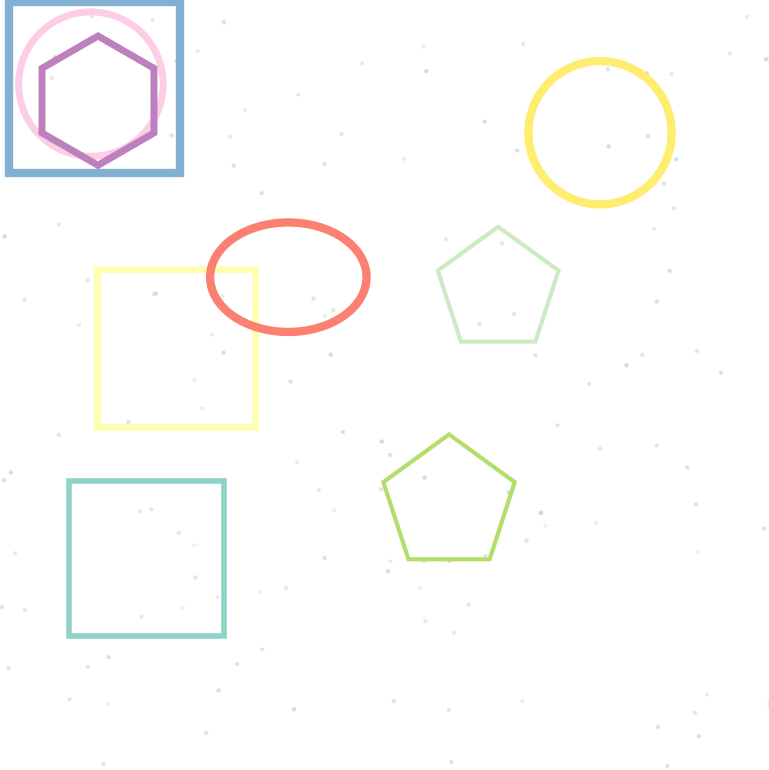[{"shape": "square", "thickness": 2, "radius": 0.51, "center": [0.19, 0.275]}, {"shape": "square", "thickness": 2.5, "radius": 0.51, "center": [0.228, 0.548]}, {"shape": "oval", "thickness": 3, "radius": 0.51, "center": [0.374, 0.64]}, {"shape": "square", "thickness": 3, "radius": 0.55, "center": [0.123, 0.886]}, {"shape": "pentagon", "thickness": 1.5, "radius": 0.45, "center": [0.583, 0.346]}, {"shape": "circle", "thickness": 2.5, "radius": 0.47, "center": [0.118, 0.891]}, {"shape": "hexagon", "thickness": 2.5, "radius": 0.42, "center": [0.127, 0.869]}, {"shape": "pentagon", "thickness": 1.5, "radius": 0.41, "center": [0.647, 0.623]}, {"shape": "circle", "thickness": 3, "radius": 0.47, "center": [0.779, 0.828]}]